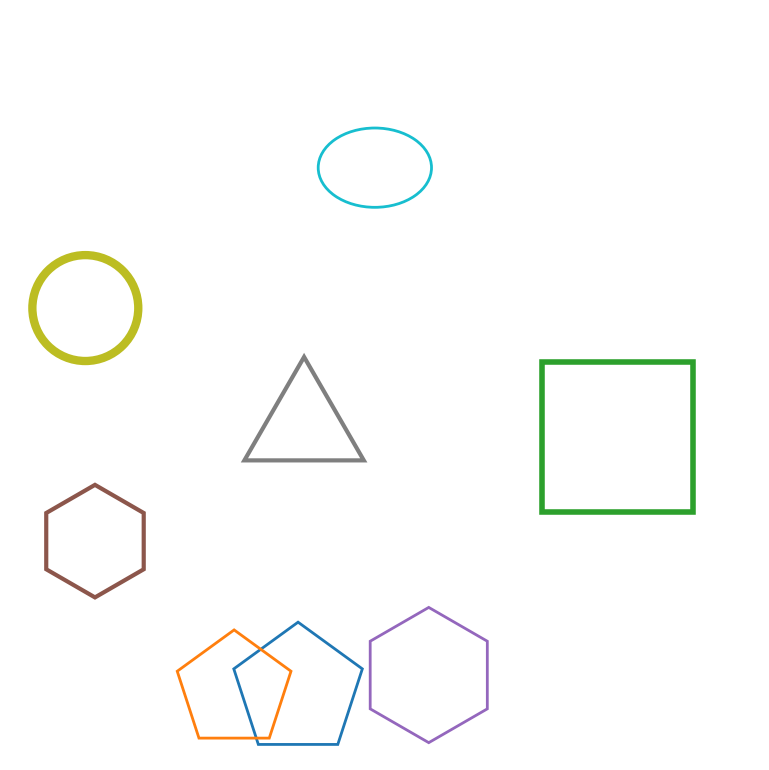[{"shape": "pentagon", "thickness": 1, "radius": 0.44, "center": [0.387, 0.104]}, {"shape": "pentagon", "thickness": 1, "radius": 0.39, "center": [0.304, 0.104]}, {"shape": "square", "thickness": 2, "radius": 0.49, "center": [0.802, 0.432]}, {"shape": "hexagon", "thickness": 1, "radius": 0.44, "center": [0.557, 0.123]}, {"shape": "hexagon", "thickness": 1.5, "radius": 0.37, "center": [0.123, 0.297]}, {"shape": "triangle", "thickness": 1.5, "radius": 0.45, "center": [0.395, 0.447]}, {"shape": "circle", "thickness": 3, "radius": 0.34, "center": [0.111, 0.6]}, {"shape": "oval", "thickness": 1, "radius": 0.37, "center": [0.487, 0.782]}]